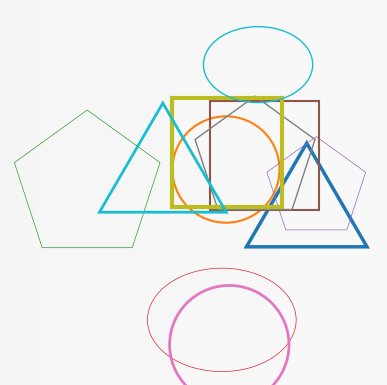[{"shape": "triangle", "thickness": 2.5, "radius": 0.9, "center": [0.792, 0.449]}, {"shape": "circle", "thickness": 1.5, "radius": 0.69, "center": [0.583, 0.56]}, {"shape": "pentagon", "thickness": 0.5, "radius": 0.99, "center": [0.225, 0.517]}, {"shape": "oval", "thickness": 0.5, "radius": 0.96, "center": [0.572, 0.169]}, {"shape": "pentagon", "thickness": 0.5, "radius": 0.67, "center": [0.816, 0.511]}, {"shape": "square", "thickness": 1.5, "radius": 0.7, "center": [0.683, 0.596]}, {"shape": "circle", "thickness": 2, "radius": 0.77, "center": [0.592, 0.105]}, {"shape": "pentagon", "thickness": 1, "radius": 0.81, "center": [0.658, 0.587]}, {"shape": "square", "thickness": 3, "radius": 0.71, "center": [0.586, 0.605]}, {"shape": "oval", "thickness": 1, "radius": 0.7, "center": [0.666, 0.832]}, {"shape": "triangle", "thickness": 2, "radius": 0.94, "center": [0.42, 0.543]}]